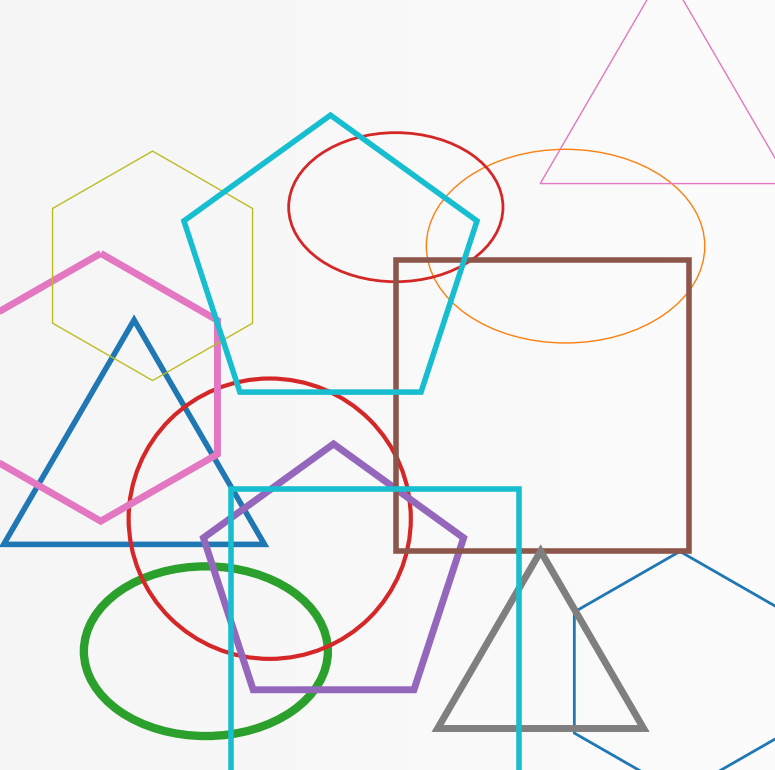[{"shape": "triangle", "thickness": 2, "radius": 0.97, "center": [0.173, 0.39]}, {"shape": "hexagon", "thickness": 1, "radius": 0.79, "center": [0.877, 0.127]}, {"shape": "oval", "thickness": 0.5, "radius": 0.9, "center": [0.73, 0.68]}, {"shape": "oval", "thickness": 3, "radius": 0.79, "center": [0.266, 0.154]}, {"shape": "circle", "thickness": 1.5, "radius": 0.91, "center": [0.348, 0.326]}, {"shape": "oval", "thickness": 1, "radius": 0.69, "center": [0.511, 0.731]}, {"shape": "pentagon", "thickness": 2.5, "radius": 0.88, "center": [0.43, 0.247]}, {"shape": "square", "thickness": 2, "radius": 0.94, "center": [0.699, 0.474]}, {"shape": "hexagon", "thickness": 2.5, "radius": 0.87, "center": [0.13, 0.497]}, {"shape": "triangle", "thickness": 0.5, "radius": 0.93, "center": [0.858, 0.855]}, {"shape": "triangle", "thickness": 2.5, "radius": 0.77, "center": [0.698, 0.131]}, {"shape": "hexagon", "thickness": 0.5, "radius": 0.74, "center": [0.197, 0.655]}, {"shape": "square", "thickness": 2, "radius": 0.93, "center": [0.484, 0.18]}, {"shape": "pentagon", "thickness": 2, "radius": 0.99, "center": [0.426, 0.652]}]